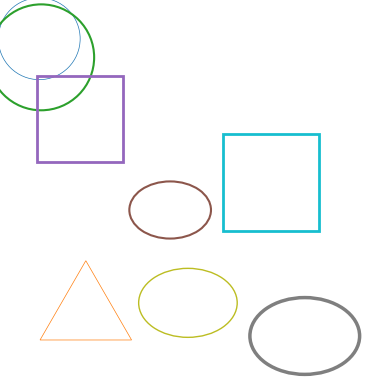[{"shape": "circle", "thickness": 0.5, "radius": 0.53, "center": [0.102, 0.899]}, {"shape": "triangle", "thickness": 0.5, "radius": 0.69, "center": [0.223, 0.186]}, {"shape": "circle", "thickness": 1.5, "radius": 0.69, "center": [0.107, 0.851]}, {"shape": "square", "thickness": 2, "radius": 0.56, "center": [0.208, 0.691]}, {"shape": "oval", "thickness": 1.5, "radius": 0.53, "center": [0.442, 0.455]}, {"shape": "oval", "thickness": 2.5, "radius": 0.71, "center": [0.792, 0.127]}, {"shape": "oval", "thickness": 1, "radius": 0.64, "center": [0.488, 0.213]}, {"shape": "square", "thickness": 2, "radius": 0.63, "center": [0.703, 0.526]}]